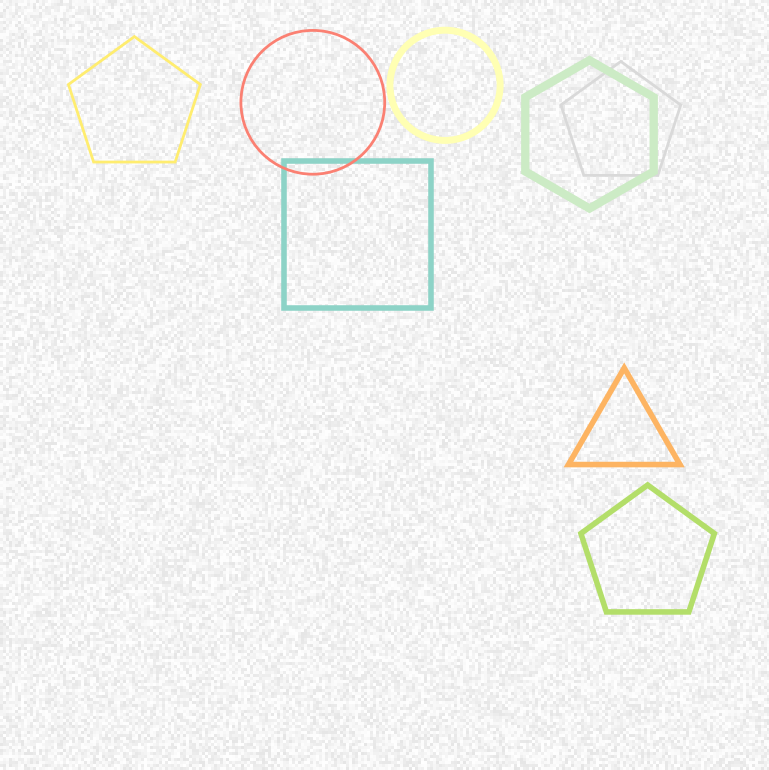[{"shape": "square", "thickness": 2, "radius": 0.48, "center": [0.464, 0.695]}, {"shape": "circle", "thickness": 2.5, "radius": 0.36, "center": [0.578, 0.889]}, {"shape": "circle", "thickness": 1, "radius": 0.47, "center": [0.406, 0.867]}, {"shape": "triangle", "thickness": 2, "radius": 0.42, "center": [0.811, 0.439]}, {"shape": "pentagon", "thickness": 2, "radius": 0.46, "center": [0.841, 0.279]}, {"shape": "pentagon", "thickness": 1, "radius": 0.41, "center": [0.806, 0.838]}, {"shape": "hexagon", "thickness": 3, "radius": 0.48, "center": [0.766, 0.826]}, {"shape": "pentagon", "thickness": 1, "radius": 0.45, "center": [0.175, 0.862]}]